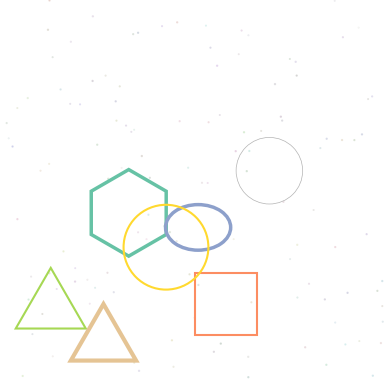[{"shape": "hexagon", "thickness": 2.5, "radius": 0.56, "center": [0.334, 0.447]}, {"shape": "square", "thickness": 1.5, "radius": 0.4, "center": [0.587, 0.211]}, {"shape": "oval", "thickness": 2.5, "radius": 0.42, "center": [0.515, 0.409]}, {"shape": "triangle", "thickness": 1.5, "radius": 0.53, "center": [0.132, 0.199]}, {"shape": "circle", "thickness": 1.5, "radius": 0.55, "center": [0.431, 0.358]}, {"shape": "triangle", "thickness": 3, "radius": 0.49, "center": [0.269, 0.112]}, {"shape": "circle", "thickness": 0.5, "radius": 0.43, "center": [0.7, 0.557]}]